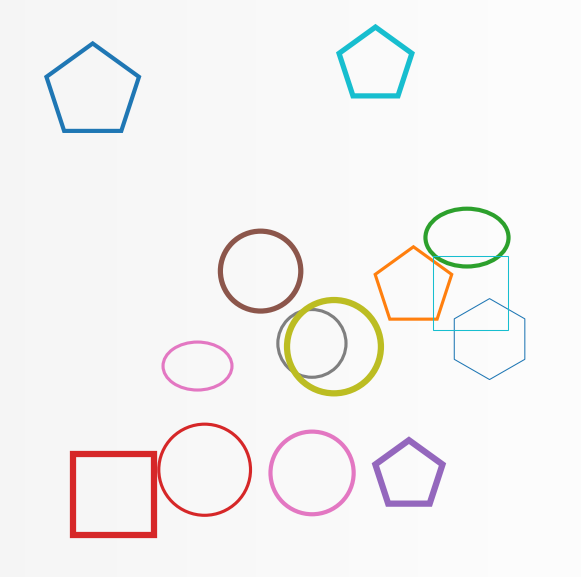[{"shape": "pentagon", "thickness": 2, "radius": 0.42, "center": [0.159, 0.84]}, {"shape": "hexagon", "thickness": 0.5, "radius": 0.35, "center": [0.842, 0.412]}, {"shape": "pentagon", "thickness": 1.5, "radius": 0.35, "center": [0.711, 0.503]}, {"shape": "oval", "thickness": 2, "radius": 0.36, "center": [0.803, 0.588]}, {"shape": "circle", "thickness": 1.5, "radius": 0.39, "center": [0.352, 0.186]}, {"shape": "square", "thickness": 3, "radius": 0.35, "center": [0.195, 0.142]}, {"shape": "pentagon", "thickness": 3, "radius": 0.3, "center": [0.704, 0.176]}, {"shape": "circle", "thickness": 2.5, "radius": 0.35, "center": [0.448, 0.53]}, {"shape": "oval", "thickness": 1.5, "radius": 0.3, "center": [0.34, 0.365]}, {"shape": "circle", "thickness": 2, "radius": 0.36, "center": [0.537, 0.18]}, {"shape": "circle", "thickness": 1.5, "radius": 0.29, "center": [0.537, 0.404]}, {"shape": "circle", "thickness": 3, "radius": 0.4, "center": [0.575, 0.399]}, {"shape": "pentagon", "thickness": 2.5, "radius": 0.33, "center": [0.646, 0.886]}, {"shape": "square", "thickness": 0.5, "radius": 0.32, "center": [0.809, 0.492]}]